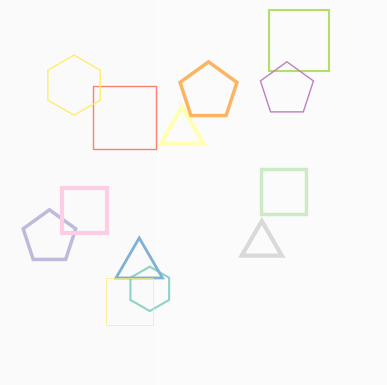[{"shape": "hexagon", "thickness": 1.5, "radius": 0.29, "center": [0.387, 0.25]}, {"shape": "triangle", "thickness": 3, "radius": 0.32, "center": [0.47, 0.658]}, {"shape": "pentagon", "thickness": 2.5, "radius": 0.36, "center": [0.128, 0.384]}, {"shape": "square", "thickness": 1, "radius": 0.41, "center": [0.322, 0.694]}, {"shape": "triangle", "thickness": 2, "radius": 0.35, "center": [0.359, 0.313]}, {"shape": "pentagon", "thickness": 2.5, "radius": 0.39, "center": [0.538, 0.762]}, {"shape": "square", "thickness": 1.5, "radius": 0.39, "center": [0.772, 0.895]}, {"shape": "square", "thickness": 3, "radius": 0.29, "center": [0.218, 0.454]}, {"shape": "triangle", "thickness": 3, "radius": 0.3, "center": [0.676, 0.366]}, {"shape": "pentagon", "thickness": 1, "radius": 0.36, "center": [0.74, 0.768]}, {"shape": "square", "thickness": 2.5, "radius": 0.29, "center": [0.732, 0.503]}, {"shape": "hexagon", "thickness": 1, "radius": 0.39, "center": [0.191, 0.779]}, {"shape": "square", "thickness": 0.5, "radius": 0.3, "center": [0.335, 0.216]}]